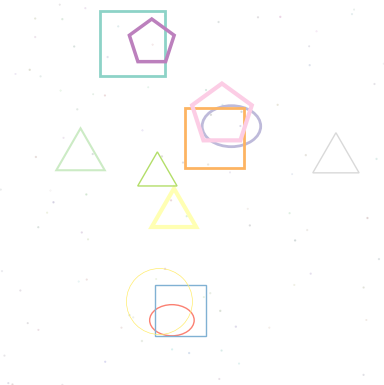[{"shape": "square", "thickness": 2, "radius": 0.42, "center": [0.345, 0.887]}, {"shape": "triangle", "thickness": 3, "radius": 0.33, "center": [0.452, 0.444]}, {"shape": "oval", "thickness": 2, "radius": 0.38, "center": [0.601, 0.672]}, {"shape": "oval", "thickness": 1, "radius": 0.29, "center": [0.447, 0.168]}, {"shape": "square", "thickness": 1, "radius": 0.33, "center": [0.469, 0.195]}, {"shape": "square", "thickness": 2, "radius": 0.39, "center": [0.557, 0.641]}, {"shape": "triangle", "thickness": 1, "radius": 0.29, "center": [0.409, 0.546]}, {"shape": "pentagon", "thickness": 3, "radius": 0.41, "center": [0.576, 0.701]}, {"shape": "triangle", "thickness": 1, "radius": 0.35, "center": [0.873, 0.586]}, {"shape": "pentagon", "thickness": 2.5, "radius": 0.31, "center": [0.394, 0.889]}, {"shape": "triangle", "thickness": 1.5, "radius": 0.36, "center": [0.209, 0.594]}, {"shape": "circle", "thickness": 0.5, "radius": 0.43, "center": [0.414, 0.217]}]